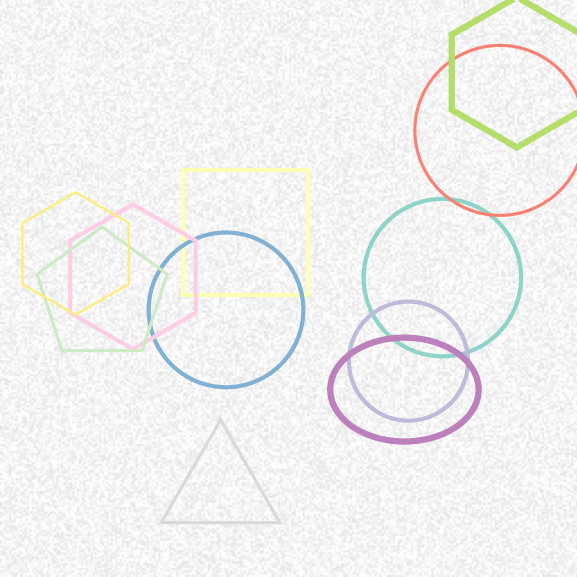[{"shape": "circle", "thickness": 2, "radius": 0.68, "center": [0.766, 0.518]}, {"shape": "square", "thickness": 2, "radius": 0.54, "center": [0.425, 0.597]}, {"shape": "circle", "thickness": 2, "radius": 0.52, "center": [0.707, 0.374]}, {"shape": "circle", "thickness": 1.5, "radius": 0.74, "center": [0.866, 0.773]}, {"shape": "circle", "thickness": 2, "radius": 0.67, "center": [0.391, 0.463]}, {"shape": "hexagon", "thickness": 3, "radius": 0.65, "center": [0.895, 0.874]}, {"shape": "hexagon", "thickness": 2, "radius": 0.63, "center": [0.23, 0.52]}, {"shape": "triangle", "thickness": 1.5, "radius": 0.59, "center": [0.382, 0.153]}, {"shape": "oval", "thickness": 3, "radius": 0.64, "center": [0.7, 0.325]}, {"shape": "pentagon", "thickness": 1.5, "radius": 0.59, "center": [0.177, 0.488]}, {"shape": "hexagon", "thickness": 1, "radius": 0.53, "center": [0.131, 0.56]}]